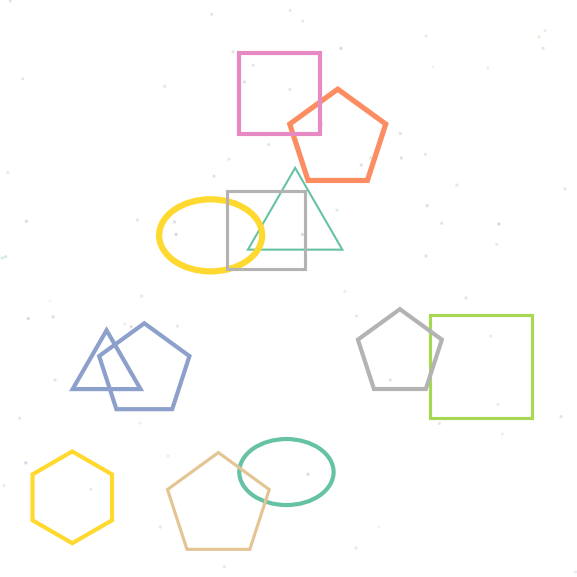[{"shape": "triangle", "thickness": 1, "radius": 0.47, "center": [0.511, 0.614]}, {"shape": "oval", "thickness": 2, "radius": 0.41, "center": [0.496, 0.182]}, {"shape": "pentagon", "thickness": 2.5, "radius": 0.44, "center": [0.585, 0.757]}, {"shape": "triangle", "thickness": 2, "radius": 0.34, "center": [0.185, 0.359]}, {"shape": "pentagon", "thickness": 2, "radius": 0.41, "center": [0.25, 0.357]}, {"shape": "square", "thickness": 2, "radius": 0.35, "center": [0.483, 0.837]}, {"shape": "square", "thickness": 1.5, "radius": 0.45, "center": [0.833, 0.364]}, {"shape": "oval", "thickness": 3, "radius": 0.45, "center": [0.365, 0.592]}, {"shape": "hexagon", "thickness": 2, "radius": 0.4, "center": [0.125, 0.138]}, {"shape": "pentagon", "thickness": 1.5, "radius": 0.46, "center": [0.378, 0.123]}, {"shape": "square", "thickness": 1.5, "radius": 0.34, "center": [0.461, 0.601]}, {"shape": "pentagon", "thickness": 2, "radius": 0.38, "center": [0.692, 0.387]}]